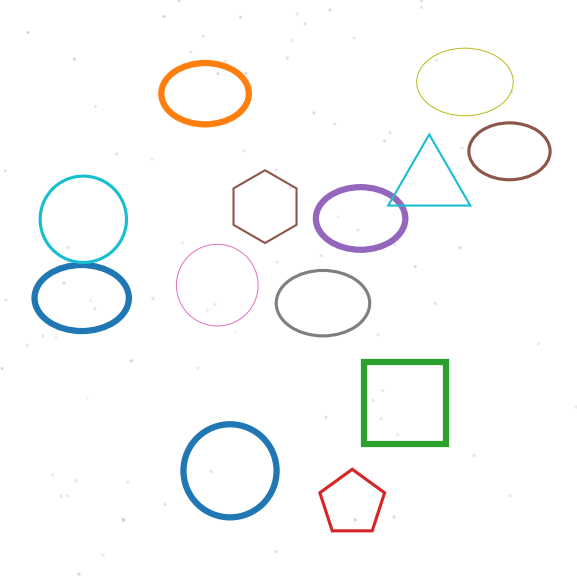[{"shape": "circle", "thickness": 3, "radius": 0.4, "center": [0.398, 0.184]}, {"shape": "oval", "thickness": 3, "radius": 0.41, "center": [0.141, 0.483]}, {"shape": "oval", "thickness": 3, "radius": 0.38, "center": [0.355, 0.837]}, {"shape": "square", "thickness": 3, "radius": 0.36, "center": [0.701, 0.301]}, {"shape": "pentagon", "thickness": 1.5, "radius": 0.29, "center": [0.61, 0.128]}, {"shape": "oval", "thickness": 3, "radius": 0.39, "center": [0.624, 0.621]}, {"shape": "oval", "thickness": 1.5, "radius": 0.35, "center": [0.882, 0.737]}, {"shape": "hexagon", "thickness": 1, "radius": 0.32, "center": [0.459, 0.641]}, {"shape": "circle", "thickness": 0.5, "radius": 0.35, "center": [0.376, 0.505]}, {"shape": "oval", "thickness": 1.5, "radius": 0.4, "center": [0.559, 0.474]}, {"shape": "oval", "thickness": 0.5, "radius": 0.42, "center": [0.805, 0.857]}, {"shape": "circle", "thickness": 1.5, "radius": 0.37, "center": [0.144, 0.619]}, {"shape": "triangle", "thickness": 1, "radius": 0.41, "center": [0.743, 0.684]}]